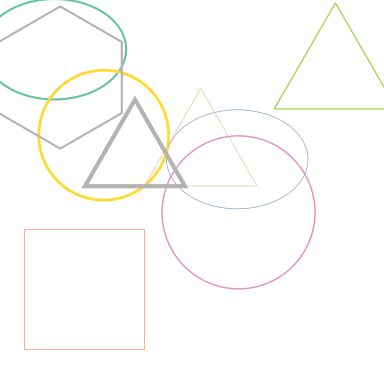[{"shape": "oval", "thickness": 1.5, "radius": 0.93, "center": [0.141, 0.872]}, {"shape": "square", "thickness": 0.5, "radius": 0.78, "center": [0.218, 0.249]}, {"shape": "oval", "thickness": 0.5, "radius": 0.92, "center": [0.616, 0.586]}, {"shape": "circle", "thickness": 1, "radius": 0.99, "center": [0.62, 0.448]}, {"shape": "triangle", "thickness": 1, "radius": 0.92, "center": [0.871, 0.809]}, {"shape": "circle", "thickness": 2, "radius": 0.84, "center": [0.269, 0.649]}, {"shape": "triangle", "thickness": 0.5, "radius": 0.84, "center": [0.521, 0.601]}, {"shape": "triangle", "thickness": 3, "radius": 0.75, "center": [0.351, 0.591]}, {"shape": "hexagon", "thickness": 1.5, "radius": 0.92, "center": [0.156, 0.799]}]